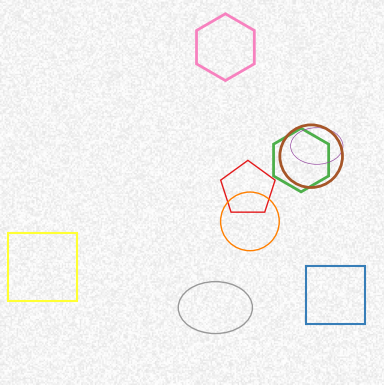[{"shape": "pentagon", "thickness": 1, "radius": 0.37, "center": [0.644, 0.509]}, {"shape": "square", "thickness": 1.5, "radius": 0.38, "center": [0.872, 0.234]}, {"shape": "hexagon", "thickness": 2, "radius": 0.41, "center": [0.782, 0.584]}, {"shape": "oval", "thickness": 0.5, "radius": 0.34, "center": [0.823, 0.621]}, {"shape": "circle", "thickness": 1, "radius": 0.38, "center": [0.649, 0.425]}, {"shape": "square", "thickness": 1.5, "radius": 0.44, "center": [0.111, 0.307]}, {"shape": "circle", "thickness": 2, "radius": 0.41, "center": [0.808, 0.594]}, {"shape": "hexagon", "thickness": 2, "radius": 0.43, "center": [0.585, 0.878]}, {"shape": "oval", "thickness": 1, "radius": 0.48, "center": [0.559, 0.201]}]